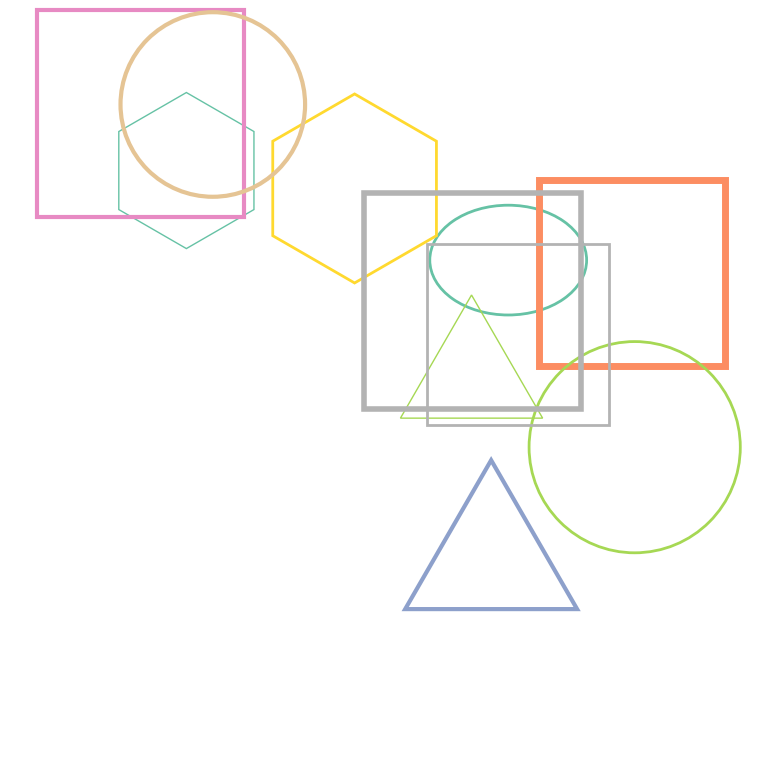[{"shape": "oval", "thickness": 1, "radius": 0.51, "center": [0.66, 0.662]}, {"shape": "hexagon", "thickness": 0.5, "radius": 0.51, "center": [0.242, 0.779]}, {"shape": "square", "thickness": 2.5, "radius": 0.61, "center": [0.821, 0.645]}, {"shape": "triangle", "thickness": 1.5, "radius": 0.64, "center": [0.638, 0.273]}, {"shape": "square", "thickness": 1.5, "radius": 0.67, "center": [0.182, 0.852]}, {"shape": "triangle", "thickness": 0.5, "radius": 0.53, "center": [0.612, 0.51]}, {"shape": "circle", "thickness": 1, "radius": 0.69, "center": [0.824, 0.419]}, {"shape": "hexagon", "thickness": 1, "radius": 0.61, "center": [0.461, 0.755]}, {"shape": "circle", "thickness": 1.5, "radius": 0.6, "center": [0.276, 0.864]}, {"shape": "square", "thickness": 1, "radius": 0.59, "center": [0.673, 0.565]}, {"shape": "square", "thickness": 2, "radius": 0.7, "center": [0.614, 0.609]}]